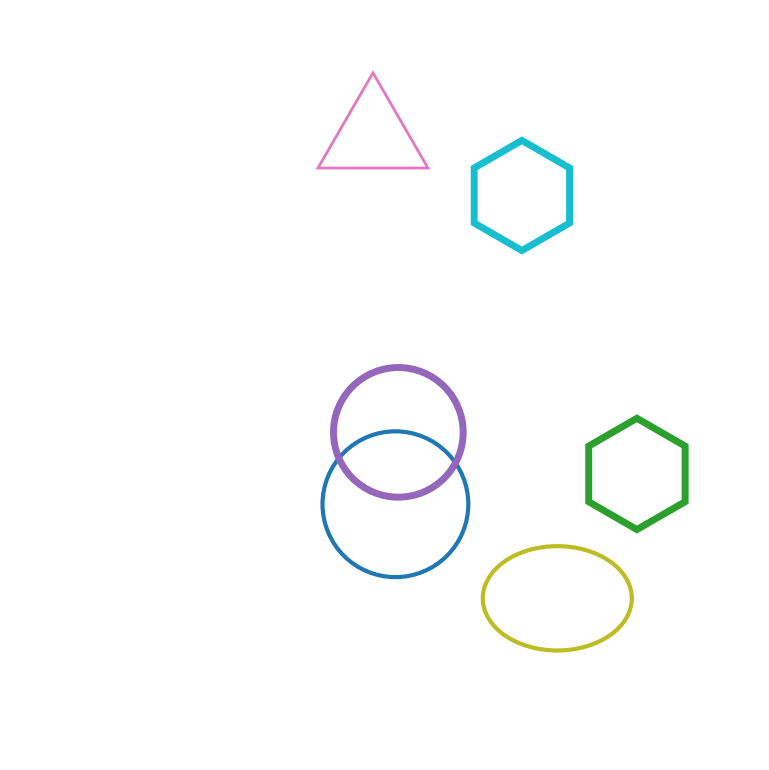[{"shape": "circle", "thickness": 1.5, "radius": 0.47, "center": [0.514, 0.345]}, {"shape": "hexagon", "thickness": 2.5, "radius": 0.36, "center": [0.827, 0.385]}, {"shape": "circle", "thickness": 2.5, "radius": 0.42, "center": [0.517, 0.439]}, {"shape": "triangle", "thickness": 1, "radius": 0.41, "center": [0.484, 0.823]}, {"shape": "oval", "thickness": 1.5, "radius": 0.48, "center": [0.724, 0.223]}, {"shape": "hexagon", "thickness": 2.5, "radius": 0.36, "center": [0.678, 0.746]}]